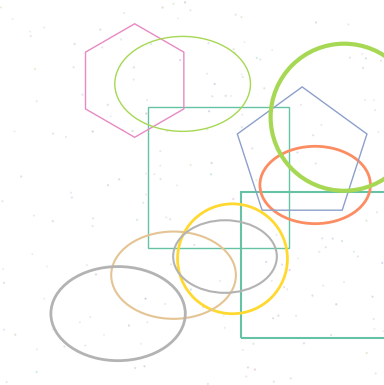[{"shape": "square", "thickness": 1, "radius": 0.92, "center": [0.567, 0.539]}, {"shape": "square", "thickness": 1.5, "radius": 0.95, "center": [0.817, 0.312]}, {"shape": "oval", "thickness": 2, "radius": 0.72, "center": [0.819, 0.52]}, {"shape": "pentagon", "thickness": 1, "radius": 0.89, "center": [0.785, 0.597]}, {"shape": "hexagon", "thickness": 1, "radius": 0.74, "center": [0.35, 0.791]}, {"shape": "circle", "thickness": 3, "radius": 0.95, "center": [0.894, 0.696]}, {"shape": "oval", "thickness": 1, "radius": 0.88, "center": [0.474, 0.782]}, {"shape": "circle", "thickness": 2, "radius": 0.71, "center": [0.604, 0.328]}, {"shape": "oval", "thickness": 1.5, "radius": 0.81, "center": [0.451, 0.285]}, {"shape": "oval", "thickness": 1.5, "radius": 0.67, "center": [0.584, 0.334]}, {"shape": "oval", "thickness": 2, "radius": 0.87, "center": [0.307, 0.185]}]